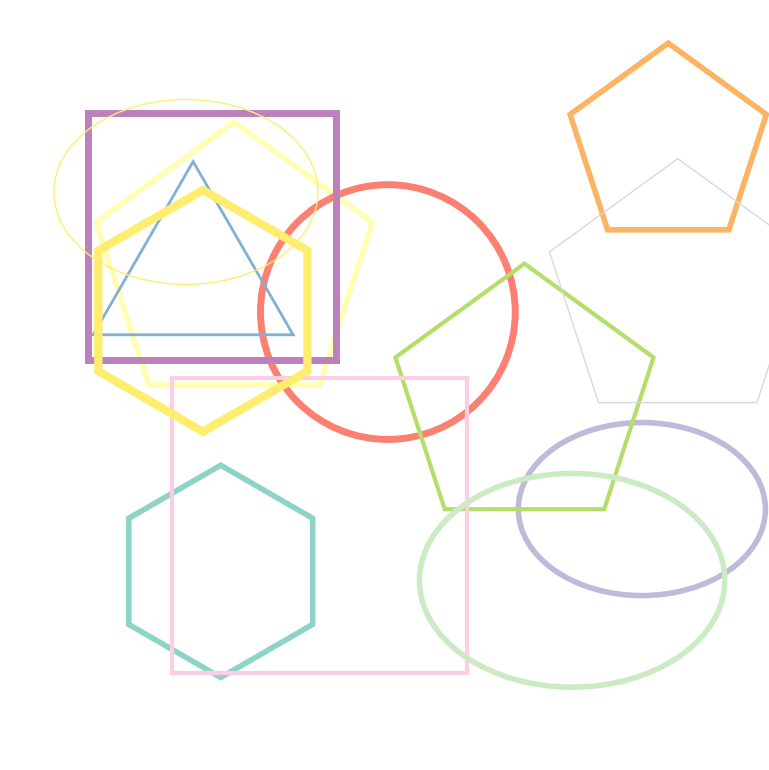[{"shape": "hexagon", "thickness": 2, "radius": 0.69, "center": [0.287, 0.258]}, {"shape": "pentagon", "thickness": 2, "radius": 0.94, "center": [0.304, 0.653]}, {"shape": "oval", "thickness": 2, "radius": 0.8, "center": [0.834, 0.339]}, {"shape": "circle", "thickness": 2.5, "radius": 0.83, "center": [0.504, 0.595]}, {"shape": "triangle", "thickness": 1, "radius": 0.75, "center": [0.251, 0.64]}, {"shape": "pentagon", "thickness": 2, "radius": 0.67, "center": [0.868, 0.81]}, {"shape": "pentagon", "thickness": 1.5, "radius": 0.88, "center": [0.681, 0.481]}, {"shape": "square", "thickness": 1.5, "radius": 0.96, "center": [0.415, 0.318]}, {"shape": "pentagon", "thickness": 0.5, "radius": 0.88, "center": [0.88, 0.619]}, {"shape": "square", "thickness": 2.5, "radius": 0.8, "center": [0.275, 0.693]}, {"shape": "oval", "thickness": 2, "radius": 0.99, "center": [0.743, 0.246]}, {"shape": "oval", "thickness": 0.5, "radius": 0.86, "center": [0.241, 0.751]}, {"shape": "hexagon", "thickness": 3, "radius": 0.78, "center": [0.263, 0.596]}]